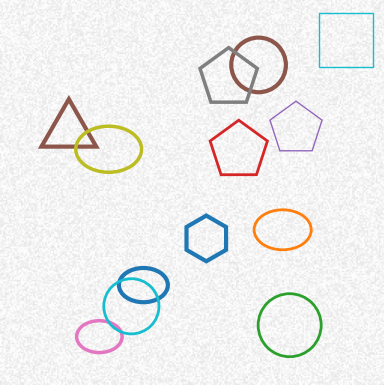[{"shape": "hexagon", "thickness": 3, "radius": 0.3, "center": [0.536, 0.381]}, {"shape": "oval", "thickness": 3, "radius": 0.32, "center": [0.372, 0.259]}, {"shape": "oval", "thickness": 2, "radius": 0.37, "center": [0.734, 0.403]}, {"shape": "circle", "thickness": 2, "radius": 0.41, "center": [0.752, 0.155]}, {"shape": "pentagon", "thickness": 2, "radius": 0.39, "center": [0.62, 0.61]}, {"shape": "pentagon", "thickness": 1, "radius": 0.36, "center": [0.769, 0.666]}, {"shape": "triangle", "thickness": 3, "radius": 0.41, "center": [0.179, 0.66]}, {"shape": "circle", "thickness": 3, "radius": 0.35, "center": [0.672, 0.831]}, {"shape": "oval", "thickness": 2.5, "radius": 0.3, "center": [0.258, 0.126]}, {"shape": "pentagon", "thickness": 2.5, "radius": 0.39, "center": [0.594, 0.798]}, {"shape": "oval", "thickness": 2.5, "radius": 0.43, "center": [0.282, 0.612]}, {"shape": "circle", "thickness": 2, "radius": 0.36, "center": [0.341, 0.204]}, {"shape": "square", "thickness": 1, "radius": 0.35, "center": [0.899, 0.896]}]